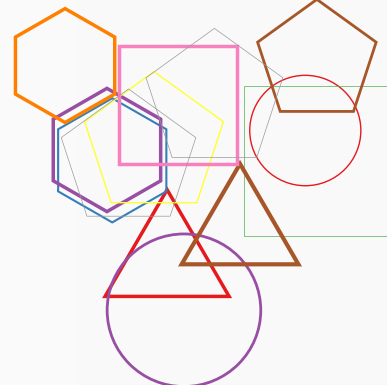[{"shape": "triangle", "thickness": 2.5, "radius": 0.92, "center": [0.431, 0.323]}, {"shape": "circle", "thickness": 1, "radius": 0.72, "center": [0.788, 0.661]}, {"shape": "hexagon", "thickness": 1.5, "radius": 0.81, "center": [0.29, 0.584]}, {"shape": "square", "thickness": 0.5, "radius": 0.98, "center": [0.826, 0.582]}, {"shape": "hexagon", "thickness": 2.5, "radius": 0.8, "center": [0.276, 0.61]}, {"shape": "circle", "thickness": 2, "radius": 0.99, "center": [0.475, 0.194]}, {"shape": "hexagon", "thickness": 2.5, "radius": 0.74, "center": [0.168, 0.83]}, {"shape": "pentagon", "thickness": 1, "radius": 0.94, "center": [0.397, 0.626]}, {"shape": "triangle", "thickness": 3, "radius": 0.87, "center": [0.619, 0.4]}, {"shape": "pentagon", "thickness": 2, "radius": 0.8, "center": [0.818, 0.841]}, {"shape": "square", "thickness": 2.5, "radius": 0.76, "center": [0.459, 0.727]}, {"shape": "pentagon", "thickness": 0.5, "radius": 0.93, "center": [0.553, 0.741]}, {"shape": "pentagon", "thickness": 0.5, "radius": 0.91, "center": [0.332, 0.586]}]